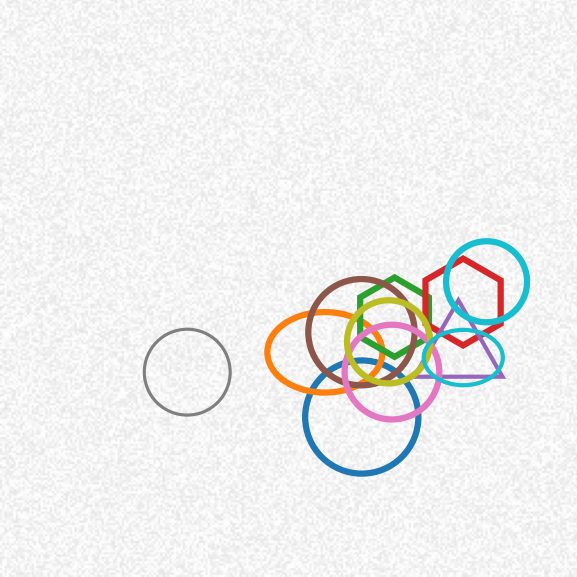[{"shape": "circle", "thickness": 3, "radius": 0.49, "center": [0.626, 0.277]}, {"shape": "oval", "thickness": 3, "radius": 0.5, "center": [0.563, 0.389]}, {"shape": "hexagon", "thickness": 3, "radius": 0.34, "center": [0.683, 0.45]}, {"shape": "hexagon", "thickness": 3, "radius": 0.38, "center": [0.802, 0.476]}, {"shape": "triangle", "thickness": 2, "radius": 0.44, "center": [0.794, 0.391]}, {"shape": "circle", "thickness": 3, "radius": 0.46, "center": [0.626, 0.424]}, {"shape": "circle", "thickness": 3, "radius": 0.41, "center": [0.679, 0.355]}, {"shape": "circle", "thickness": 1.5, "radius": 0.37, "center": [0.324, 0.355]}, {"shape": "circle", "thickness": 3, "radius": 0.36, "center": [0.673, 0.407]}, {"shape": "oval", "thickness": 2, "radius": 0.34, "center": [0.802, 0.38]}, {"shape": "circle", "thickness": 3, "radius": 0.35, "center": [0.843, 0.511]}]